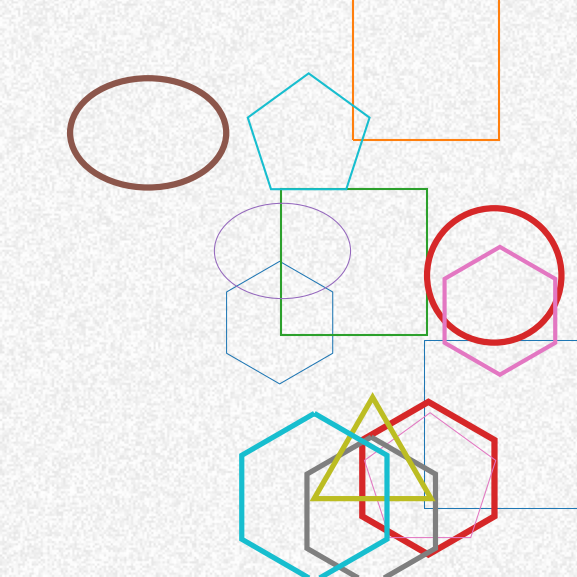[{"shape": "hexagon", "thickness": 0.5, "radius": 0.53, "center": [0.484, 0.44]}, {"shape": "square", "thickness": 0.5, "radius": 0.73, "center": [0.88, 0.265]}, {"shape": "square", "thickness": 1, "radius": 0.63, "center": [0.738, 0.883]}, {"shape": "square", "thickness": 1, "radius": 0.63, "center": [0.613, 0.545]}, {"shape": "circle", "thickness": 3, "radius": 0.58, "center": [0.856, 0.522]}, {"shape": "hexagon", "thickness": 3, "radius": 0.66, "center": [0.742, 0.171]}, {"shape": "oval", "thickness": 0.5, "radius": 0.59, "center": [0.489, 0.565]}, {"shape": "oval", "thickness": 3, "radius": 0.68, "center": [0.257, 0.769]}, {"shape": "pentagon", "thickness": 0.5, "radius": 0.6, "center": [0.745, 0.165]}, {"shape": "hexagon", "thickness": 2, "radius": 0.55, "center": [0.866, 0.461]}, {"shape": "hexagon", "thickness": 2.5, "radius": 0.64, "center": [0.643, 0.114]}, {"shape": "triangle", "thickness": 2.5, "radius": 0.58, "center": [0.645, 0.194]}, {"shape": "pentagon", "thickness": 1, "radius": 0.55, "center": [0.534, 0.761]}, {"shape": "hexagon", "thickness": 2.5, "radius": 0.73, "center": [0.544, 0.138]}]